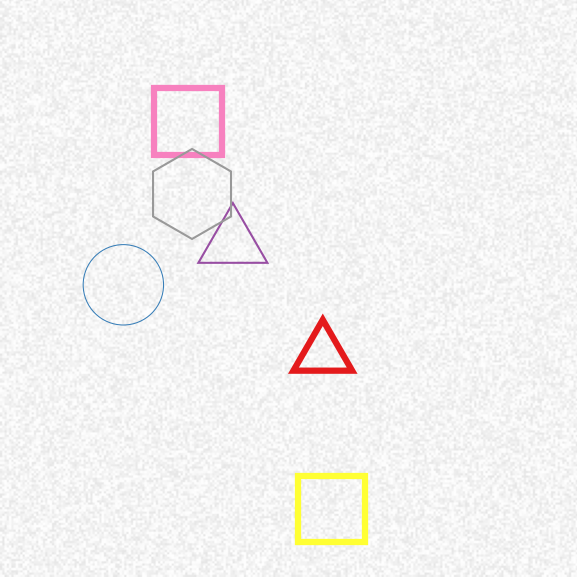[{"shape": "triangle", "thickness": 3, "radius": 0.29, "center": [0.559, 0.387]}, {"shape": "circle", "thickness": 0.5, "radius": 0.35, "center": [0.214, 0.506]}, {"shape": "triangle", "thickness": 1, "radius": 0.35, "center": [0.403, 0.579]}, {"shape": "square", "thickness": 3, "radius": 0.29, "center": [0.574, 0.118]}, {"shape": "square", "thickness": 3, "radius": 0.29, "center": [0.325, 0.789]}, {"shape": "hexagon", "thickness": 1, "radius": 0.39, "center": [0.333, 0.663]}]